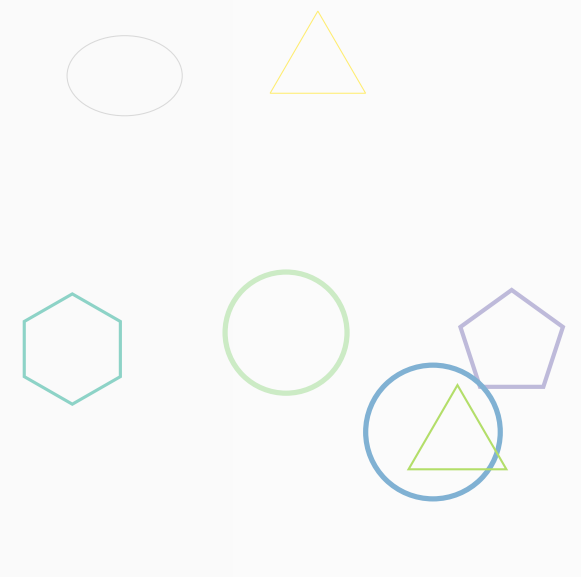[{"shape": "hexagon", "thickness": 1.5, "radius": 0.48, "center": [0.124, 0.395]}, {"shape": "pentagon", "thickness": 2, "radius": 0.46, "center": [0.88, 0.404]}, {"shape": "circle", "thickness": 2.5, "radius": 0.58, "center": [0.745, 0.251]}, {"shape": "triangle", "thickness": 1, "radius": 0.49, "center": [0.787, 0.235]}, {"shape": "oval", "thickness": 0.5, "radius": 0.5, "center": [0.214, 0.868]}, {"shape": "circle", "thickness": 2.5, "radius": 0.52, "center": [0.492, 0.423]}, {"shape": "triangle", "thickness": 0.5, "radius": 0.47, "center": [0.547, 0.885]}]